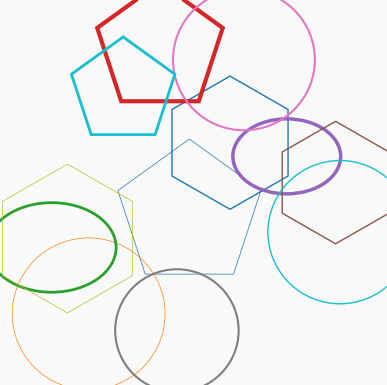[{"shape": "hexagon", "thickness": 1, "radius": 0.86, "center": [0.594, 0.629]}, {"shape": "pentagon", "thickness": 0.5, "radius": 0.97, "center": [0.489, 0.445]}, {"shape": "circle", "thickness": 0.5, "radius": 0.99, "center": [0.229, 0.185]}, {"shape": "oval", "thickness": 2, "radius": 0.83, "center": [0.133, 0.357]}, {"shape": "pentagon", "thickness": 3, "radius": 0.85, "center": [0.413, 0.875]}, {"shape": "oval", "thickness": 2.5, "radius": 0.7, "center": [0.74, 0.594]}, {"shape": "hexagon", "thickness": 1, "radius": 0.8, "center": [0.866, 0.526]}, {"shape": "circle", "thickness": 1.5, "radius": 0.92, "center": [0.63, 0.845]}, {"shape": "circle", "thickness": 1.5, "radius": 0.8, "center": [0.457, 0.141]}, {"shape": "hexagon", "thickness": 0.5, "radius": 0.97, "center": [0.174, 0.381]}, {"shape": "pentagon", "thickness": 2, "radius": 0.7, "center": [0.318, 0.764]}, {"shape": "circle", "thickness": 1, "radius": 0.93, "center": [0.877, 0.397]}]